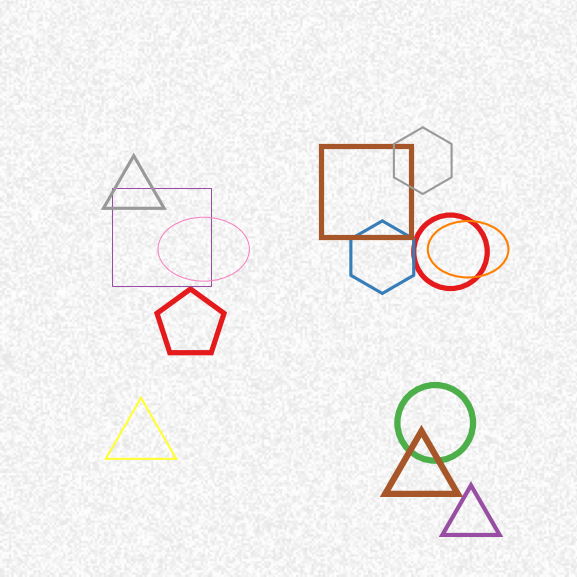[{"shape": "pentagon", "thickness": 2.5, "radius": 0.31, "center": [0.33, 0.438]}, {"shape": "circle", "thickness": 2.5, "radius": 0.32, "center": [0.78, 0.563]}, {"shape": "hexagon", "thickness": 1.5, "radius": 0.31, "center": [0.662, 0.554]}, {"shape": "circle", "thickness": 3, "radius": 0.33, "center": [0.754, 0.267]}, {"shape": "triangle", "thickness": 2, "radius": 0.29, "center": [0.816, 0.101]}, {"shape": "square", "thickness": 0.5, "radius": 0.43, "center": [0.28, 0.589]}, {"shape": "oval", "thickness": 1, "radius": 0.35, "center": [0.811, 0.568]}, {"shape": "triangle", "thickness": 1, "radius": 0.35, "center": [0.244, 0.24]}, {"shape": "square", "thickness": 2.5, "radius": 0.39, "center": [0.634, 0.667]}, {"shape": "triangle", "thickness": 3, "radius": 0.36, "center": [0.73, 0.18]}, {"shape": "oval", "thickness": 0.5, "radius": 0.4, "center": [0.353, 0.568]}, {"shape": "hexagon", "thickness": 1, "radius": 0.29, "center": [0.732, 0.721]}, {"shape": "triangle", "thickness": 1.5, "radius": 0.3, "center": [0.232, 0.669]}]